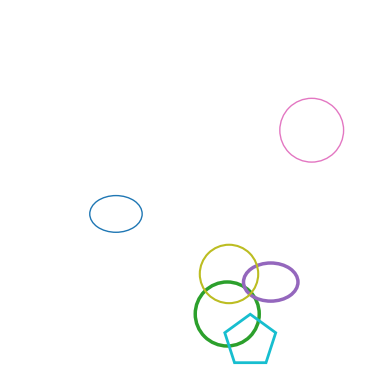[{"shape": "oval", "thickness": 1, "radius": 0.34, "center": [0.301, 0.444]}, {"shape": "circle", "thickness": 2.5, "radius": 0.42, "center": [0.59, 0.184]}, {"shape": "oval", "thickness": 2.5, "radius": 0.35, "center": [0.703, 0.267]}, {"shape": "circle", "thickness": 1, "radius": 0.41, "center": [0.81, 0.662]}, {"shape": "circle", "thickness": 1.5, "radius": 0.38, "center": [0.595, 0.288]}, {"shape": "pentagon", "thickness": 2, "radius": 0.35, "center": [0.65, 0.114]}]